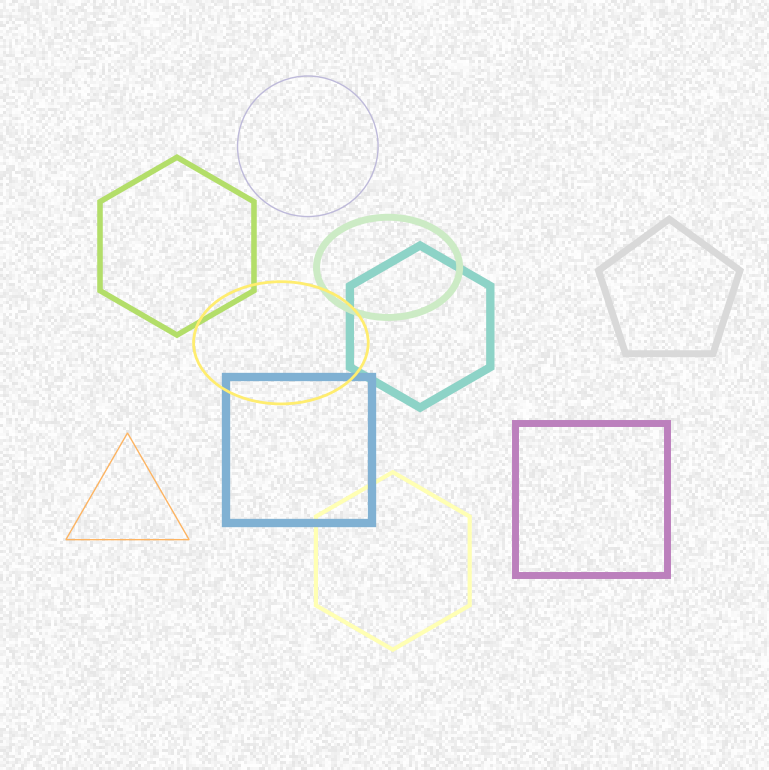[{"shape": "hexagon", "thickness": 3, "radius": 0.53, "center": [0.546, 0.576]}, {"shape": "hexagon", "thickness": 1.5, "radius": 0.58, "center": [0.51, 0.272]}, {"shape": "circle", "thickness": 0.5, "radius": 0.46, "center": [0.4, 0.81]}, {"shape": "square", "thickness": 3, "radius": 0.47, "center": [0.388, 0.416]}, {"shape": "triangle", "thickness": 0.5, "radius": 0.46, "center": [0.166, 0.345]}, {"shape": "hexagon", "thickness": 2, "radius": 0.58, "center": [0.23, 0.68]}, {"shape": "pentagon", "thickness": 2.5, "radius": 0.48, "center": [0.869, 0.619]}, {"shape": "square", "thickness": 2.5, "radius": 0.49, "center": [0.767, 0.352]}, {"shape": "oval", "thickness": 2.5, "radius": 0.46, "center": [0.504, 0.653]}, {"shape": "oval", "thickness": 1, "radius": 0.57, "center": [0.365, 0.555]}]